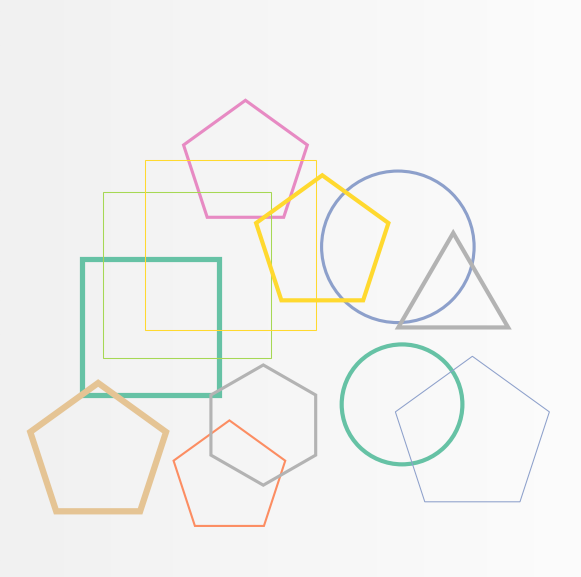[{"shape": "circle", "thickness": 2, "radius": 0.52, "center": [0.692, 0.299]}, {"shape": "square", "thickness": 2.5, "radius": 0.59, "center": [0.26, 0.432]}, {"shape": "pentagon", "thickness": 1, "radius": 0.51, "center": [0.395, 0.17]}, {"shape": "pentagon", "thickness": 0.5, "radius": 0.7, "center": [0.813, 0.243]}, {"shape": "circle", "thickness": 1.5, "radius": 0.66, "center": [0.684, 0.572]}, {"shape": "pentagon", "thickness": 1.5, "radius": 0.56, "center": [0.422, 0.713]}, {"shape": "square", "thickness": 0.5, "radius": 0.72, "center": [0.322, 0.523]}, {"shape": "pentagon", "thickness": 2, "radius": 0.6, "center": [0.554, 0.576]}, {"shape": "square", "thickness": 0.5, "radius": 0.73, "center": [0.397, 0.574]}, {"shape": "pentagon", "thickness": 3, "radius": 0.61, "center": [0.169, 0.213]}, {"shape": "hexagon", "thickness": 1.5, "radius": 0.52, "center": [0.453, 0.263]}, {"shape": "triangle", "thickness": 2, "radius": 0.55, "center": [0.78, 0.487]}]